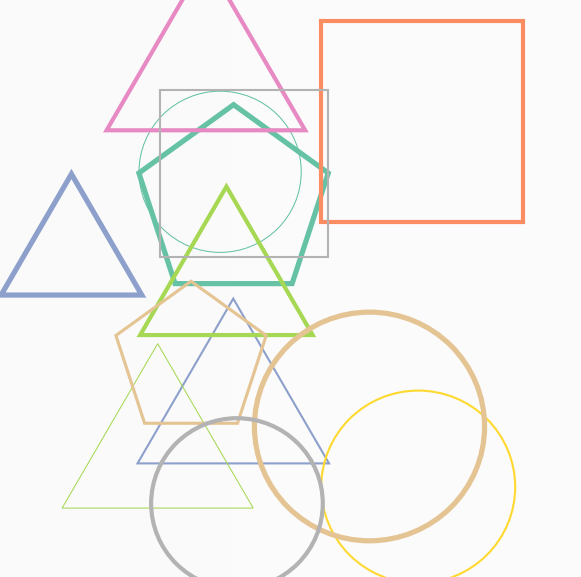[{"shape": "pentagon", "thickness": 2.5, "radius": 0.86, "center": [0.402, 0.647]}, {"shape": "circle", "thickness": 0.5, "radius": 0.7, "center": [0.379, 0.702]}, {"shape": "square", "thickness": 2, "radius": 0.87, "center": [0.726, 0.789]}, {"shape": "triangle", "thickness": 1, "radius": 0.95, "center": [0.401, 0.292]}, {"shape": "triangle", "thickness": 2.5, "radius": 0.7, "center": [0.123, 0.558]}, {"shape": "triangle", "thickness": 2, "radius": 0.99, "center": [0.354, 0.872]}, {"shape": "triangle", "thickness": 0.5, "radius": 0.95, "center": [0.271, 0.214]}, {"shape": "triangle", "thickness": 2, "radius": 0.86, "center": [0.39, 0.505]}, {"shape": "circle", "thickness": 1, "radius": 0.83, "center": [0.72, 0.156]}, {"shape": "circle", "thickness": 2.5, "radius": 0.99, "center": [0.636, 0.261]}, {"shape": "pentagon", "thickness": 1.5, "radius": 0.68, "center": [0.329, 0.376]}, {"shape": "circle", "thickness": 2, "radius": 0.74, "center": [0.408, 0.127]}, {"shape": "square", "thickness": 1, "radius": 0.72, "center": [0.42, 0.699]}]